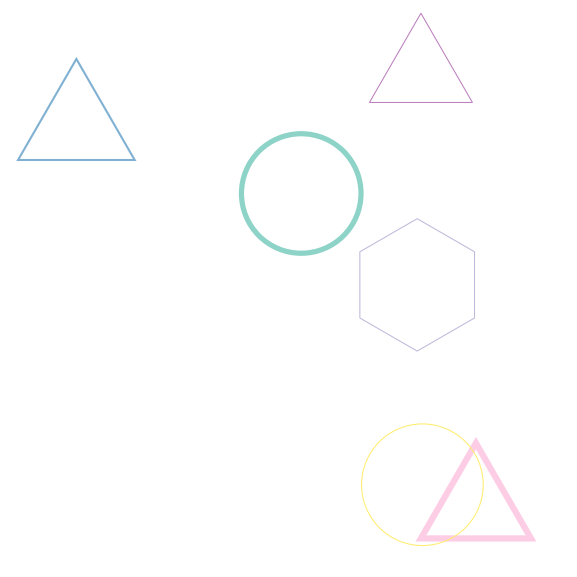[{"shape": "circle", "thickness": 2.5, "radius": 0.52, "center": [0.522, 0.664]}, {"shape": "hexagon", "thickness": 0.5, "radius": 0.57, "center": [0.722, 0.506]}, {"shape": "triangle", "thickness": 1, "radius": 0.58, "center": [0.132, 0.78]}, {"shape": "triangle", "thickness": 3, "radius": 0.55, "center": [0.824, 0.122]}, {"shape": "triangle", "thickness": 0.5, "radius": 0.51, "center": [0.729, 0.873]}, {"shape": "circle", "thickness": 0.5, "radius": 0.53, "center": [0.731, 0.16]}]